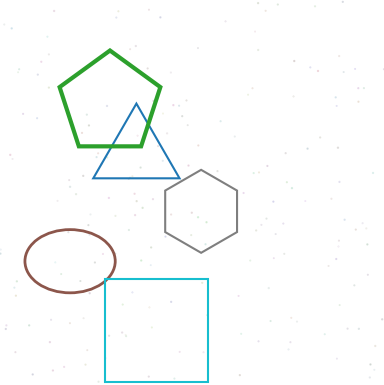[{"shape": "triangle", "thickness": 1.5, "radius": 0.65, "center": [0.354, 0.602]}, {"shape": "pentagon", "thickness": 3, "radius": 0.69, "center": [0.286, 0.731]}, {"shape": "oval", "thickness": 2, "radius": 0.59, "center": [0.182, 0.322]}, {"shape": "hexagon", "thickness": 1.5, "radius": 0.54, "center": [0.522, 0.451]}, {"shape": "square", "thickness": 1.5, "radius": 0.67, "center": [0.407, 0.142]}]